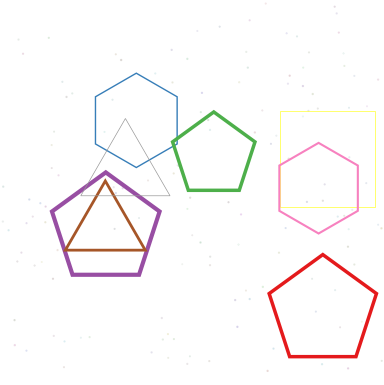[{"shape": "pentagon", "thickness": 2.5, "radius": 0.73, "center": [0.838, 0.192]}, {"shape": "hexagon", "thickness": 1, "radius": 0.61, "center": [0.354, 0.687]}, {"shape": "pentagon", "thickness": 2.5, "radius": 0.56, "center": [0.555, 0.597]}, {"shape": "pentagon", "thickness": 3, "radius": 0.73, "center": [0.275, 0.405]}, {"shape": "square", "thickness": 0.5, "radius": 0.62, "center": [0.85, 0.587]}, {"shape": "triangle", "thickness": 2, "radius": 0.6, "center": [0.274, 0.41]}, {"shape": "hexagon", "thickness": 1.5, "radius": 0.59, "center": [0.828, 0.511]}, {"shape": "triangle", "thickness": 0.5, "radius": 0.67, "center": [0.326, 0.558]}]